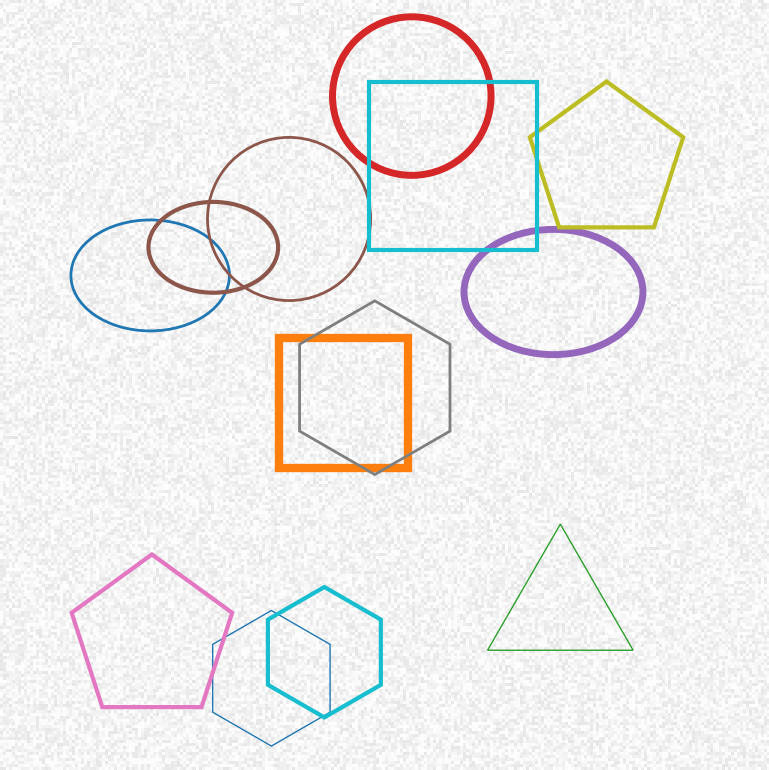[{"shape": "oval", "thickness": 1, "radius": 0.51, "center": [0.195, 0.642]}, {"shape": "hexagon", "thickness": 0.5, "radius": 0.44, "center": [0.352, 0.119]}, {"shape": "square", "thickness": 3, "radius": 0.42, "center": [0.446, 0.476]}, {"shape": "triangle", "thickness": 0.5, "radius": 0.55, "center": [0.728, 0.21]}, {"shape": "circle", "thickness": 2.5, "radius": 0.51, "center": [0.535, 0.875]}, {"shape": "oval", "thickness": 2.5, "radius": 0.58, "center": [0.719, 0.621]}, {"shape": "oval", "thickness": 1.5, "radius": 0.42, "center": [0.277, 0.679]}, {"shape": "circle", "thickness": 1, "radius": 0.53, "center": [0.375, 0.716]}, {"shape": "pentagon", "thickness": 1.5, "radius": 0.55, "center": [0.197, 0.17]}, {"shape": "hexagon", "thickness": 1, "radius": 0.56, "center": [0.487, 0.497]}, {"shape": "pentagon", "thickness": 1.5, "radius": 0.52, "center": [0.788, 0.789]}, {"shape": "hexagon", "thickness": 1.5, "radius": 0.42, "center": [0.421, 0.153]}, {"shape": "square", "thickness": 1.5, "radius": 0.55, "center": [0.589, 0.784]}]